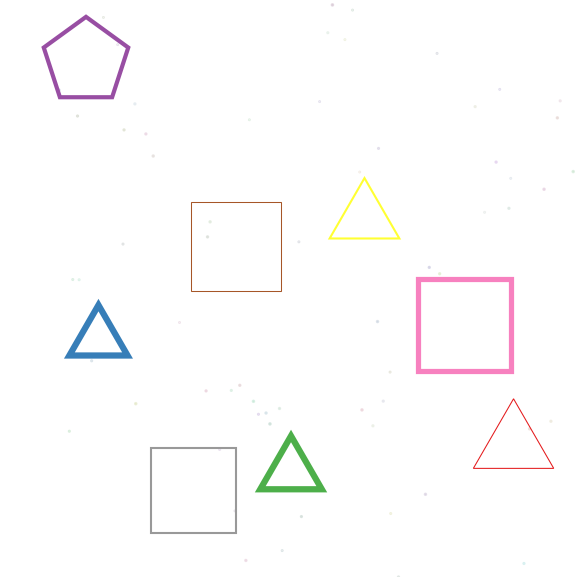[{"shape": "triangle", "thickness": 0.5, "radius": 0.4, "center": [0.889, 0.228]}, {"shape": "triangle", "thickness": 3, "radius": 0.29, "center": [0.17, 0.413]}, {"shape": "triangle", "thickness": 3, "radius": 0.31, "center": [0.504, 0.183]}, {"shape": "pentagon", "thickness": 2, "radius": 0.38, "center": [0.149, 0.893]}, {"shape": "triangle", "thickness": 1, "radius": 0.35, "center": [0.631, 0.621]}, {"shape": "square", "thickness": 0.5, "radius": 0.39, "center": [0.409, 0.572]}, {"shape": "square", "thickness": 2.5, "radius": 0.4, "center": [0.804, 0.436]}, {"shape": "square", "thickness": 1, "radius": 0.37, "center": [0.336, 0.151]}]